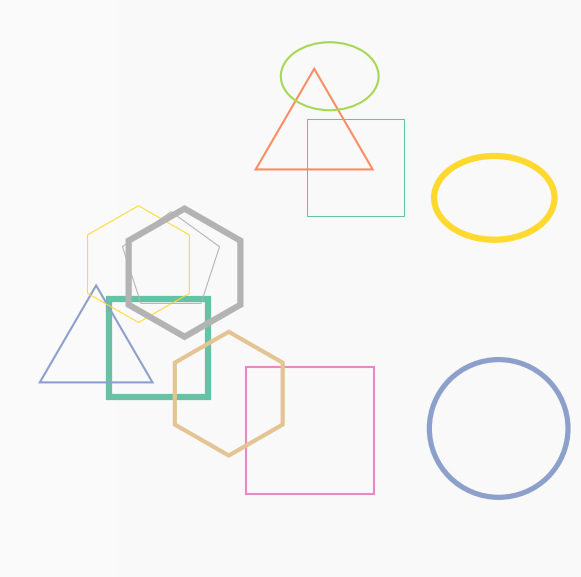[{"shape": "square", "thickness": 0.5, "radius": 0.42, "center": [0.611, 0.709]}, {"shape": "square", "thickness": 3, "radius": 0.42, "center": [0.273, 0.397]}, {"shape": "triangle", "thickness": 1, "radius": 0.58, "center": [0.541, 0.764]}, {"shape": "triangle", "thickness": 1, "radius": 0.56, "center": [0.165, 0.393]}, {"shape": "circle", "thickness": 2.5, "radius": 0.6, "center": [0.858, 0.257]}, {"shape": "square", "thickness": 1, "radius": 0.55, "center": [0.533, 0.253]}, {"shape": "oval", "thickness": 1, "radius": 0.42, "center": [0.567, 0.867]}, {"shape": "oval", "thickness": 3, "radius": 0.52, "center": [0.85, 0.657]}, {"shape": "hexagon", "thickness": 0.5, "radius": 0.51, "center": [0.238, 0.542]}, {"shape": "hexagon", "thickness": 2, "radius": 0.54, "center": [0.394, 0.318]}, {"shape": "pentagon", "thickness": 0.5, "radius": 0.44, "center": [0.294, 0.545]}, {"shape": "hexagon", "thickness": 3, "radius": 0.55, "center": [0.317, 0.527]}]